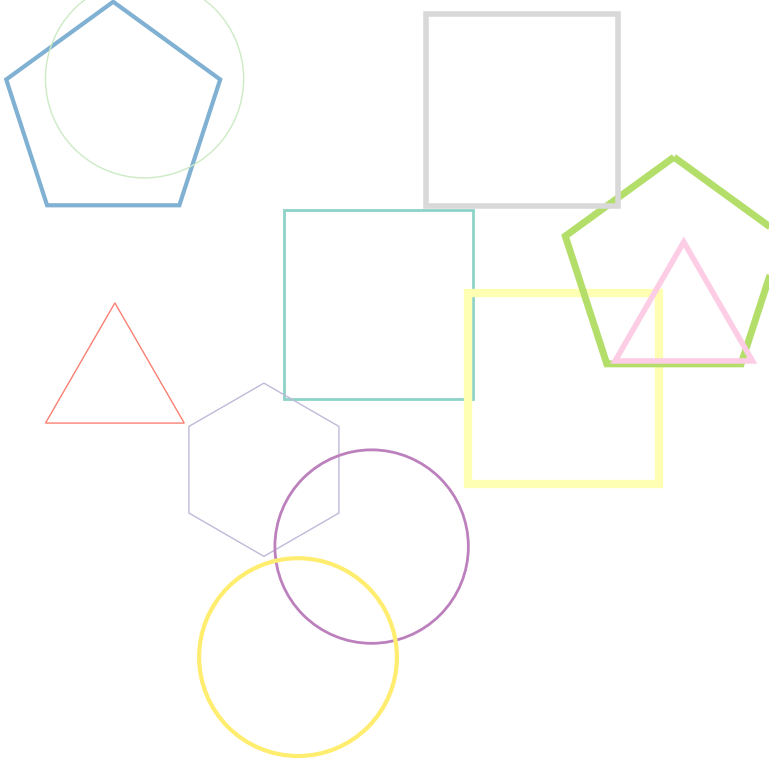[{"shape": "square", "thickness": 1, "radius": 0.61, "center": [0.492, 0.605]}, {"shape": "square", "thickness": 3, "radius": 0.62, "center": [0.732, 0.495]}, {"shape": "hexagon", "thickness": 0.5, "radius": 0.56, "center": [0.343, 0.39]}, {"shape": "triangle", "thickness": 0.5, "radius": 0.52, "center": [0.149, 0.503]}, {"shape": "pentagon", "thickness": 1.5, "radius": 0.73, "center": [0.147, 0.852]}, {"shape": "pentagon", "thickness": 2.5, "radius": 0.74, "center": [0.875, 0.648]}, {"shape": "triangle", "thickness": 2, "radius": 0.51, "center": [0.888, 0.583]}, {"shape": "square", "thickness": 2, "radius": 0.62, "center": [0.678, 0.857]}, {"shape": "circle", "thickness": 1, "radius": 0.63, "center": [0.483, 0.29]}, {"shape": "circle", "thickness": 0.5, "radius": 0.64, "center": [0.188, 0.898]}, {"shape": "circle", "thickness": 1.5, "radius": 0.64, "center": [0.387, 0.147]}]